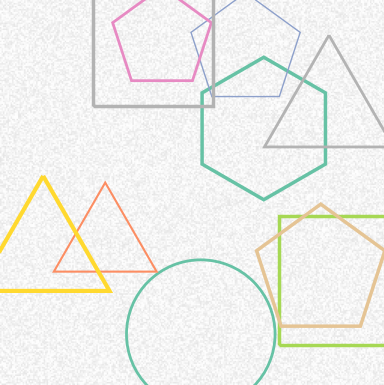[{"shape": "circle", "thickness": 2, "radius": 0.96, "center": [0.522, 0.132]}, {"shape": "hexagon", "thickness": 2.5, "radius": 0.92, "center": [0.685, 0.666]}, {"shape": "triangle", "thickness": 1.5, "radius": 0.77, "center": [0.273, 0.372]}, {"shape": "pentagon", "thickness": 1, "radius": 0.75, "center": [0.638, 0.87]}, {"shape": "pentagon", "thickness": 2, "radius": 0.67, "center": [0.421, 0.899]}, {"shape": "square", "thickness": 2.5, "radius": 0.84, "center": [0.893, 0.27]}, {"shape": "triangle", "thickness": 3, "radius": 1.0, "center": [0.112, 0.344]}, {"shape": "pentagon", "thickness": 2.5, "radius": 0.88, "center": [0.833, 0.295]}, {"shape": "square", "thickness": 2.5, "radius": 0.77, "center": [0.397, 0.88]}, {"shape": "triangle", "thickness": 2, "radius": 0.97, "center": [0.854, 0.715]}]